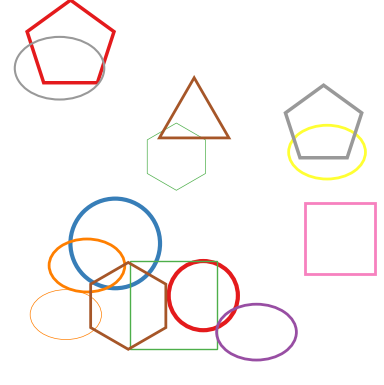[{"shape": "circle", "thickness": 3, "radius": 0.45, "center": [0.528, 0.232]}, {"shape": "pentagon", "thickness": 2.5, "radius": 0.59, "center": [0.183, 0.881]}, {"shape": "circle", "thickness": 3, "radius": 0.58, "center": [0.299, 0.368]}, {"shape": "hexagon", "thickness": 0.5, "radius": 0.44, "center": [0.458, 0.593]}, {"shape": "square", "thickness": 1, "radius": 0.57, "center": [0.45, 0.208]}, {"shape": "oval", "thickness": 2, "radius": 0.52, "center": [0.666, 0.137]}, {"shape": "oval", "thickness": 0.5, "radius": 0.46, "center": [0.171, 0.183]}, {"shape": "oval", "thickness": 2, "radius": 0.49, "center": [0.226, 0.31]}, {"shape": "oval", "thickness": 2, "radius": 0.5, "center": [0.849, 0.605]}, {"shape": "hexagon", "thickness": 2, "radius": 0.56, "center": [0.333, 0.206]}, {"shape": "triangle", "thickness": 2, "radius": 0.52, "center": [0.504, 0.694]}, {"shape": "square", "thickness": 2, "radius": 0.46, "center": [0.884, 0.381]}, {"shape": "pentagon", "thickness": 2.5, "radius": 0.52, "center": [0.84, 0.675]}, {"shape": "oval", "thickness": 1.5, "radius": 0.58, "center": [0.155, 0.823]}]